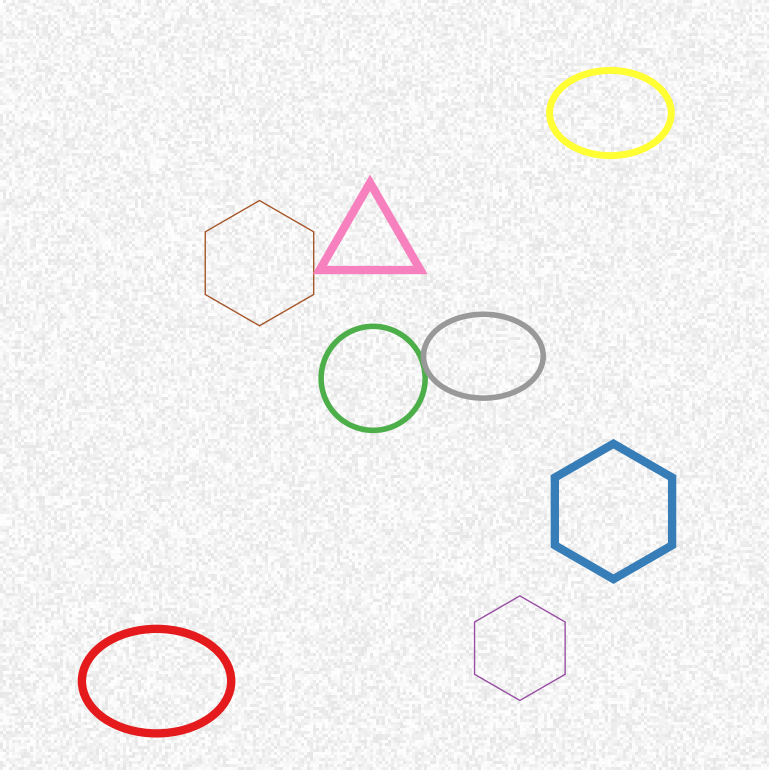[{"shape": "oval", "thickness": 3, "radius": 0.48, "center": [0.203, 0.115]}, {"shape": "hexagon", "thickness": 3, "radius": 0.44, "center": [0.797, 0.336]}, {"shape": "circle", "thickness": 2, "radius": 0.34, "center": [0.485, 0.509]}, {"shape": "hexagon", "thickness": 0.5, "radius": 0.34, "center": [0.675, 0.158]}, {"shape": "oval", "thickness": 2.5, "radius": 0.4, "center": [0.793, 0.853]}, {"shape": "hexagon", "thickness": 0.5, "radius": 0.41, "center": [0.337, 0.658]}, {"shape": "triangle", "thickness": 3, "radius": 0.38, "center": [0.481, 0.687]}, {"shape": "oval", "thickness": 2, "radius": 0.39, "center": [0.628, 0.537]}]